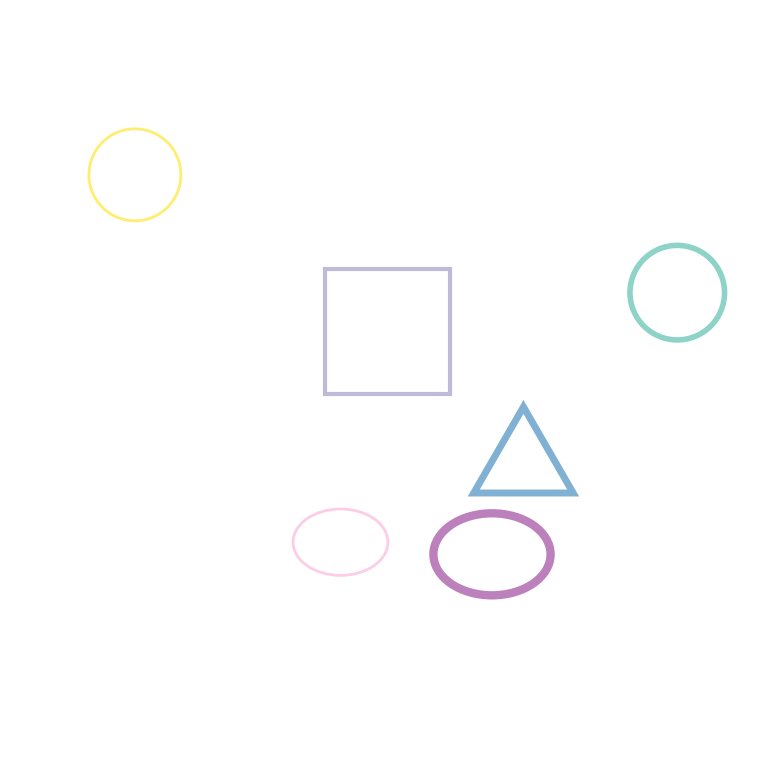[{"shape": "circle", "thickness": 2, "radius": 0.31, "center": [0.88, 0.62]}, {"shape": "square", "thickness": 1.5, "radius": 0.4, "center": [0.503, 0.57]}, {"shape": "triangle", "thickness": 2.5, "radius": 0.37, "center": [0.68, 0.397]}, {"shape": "oval", "thickness": 1, "radius": 0.31, "center": [0.442, 0.296]}, {"shape": "oval", "thickness": 3, "radius": 0.38, "center": [0.639, 0.28]}, {"shape": "circle", "thickness": 1, "radius": 0.3, "center": [0.175, 0.773]}]